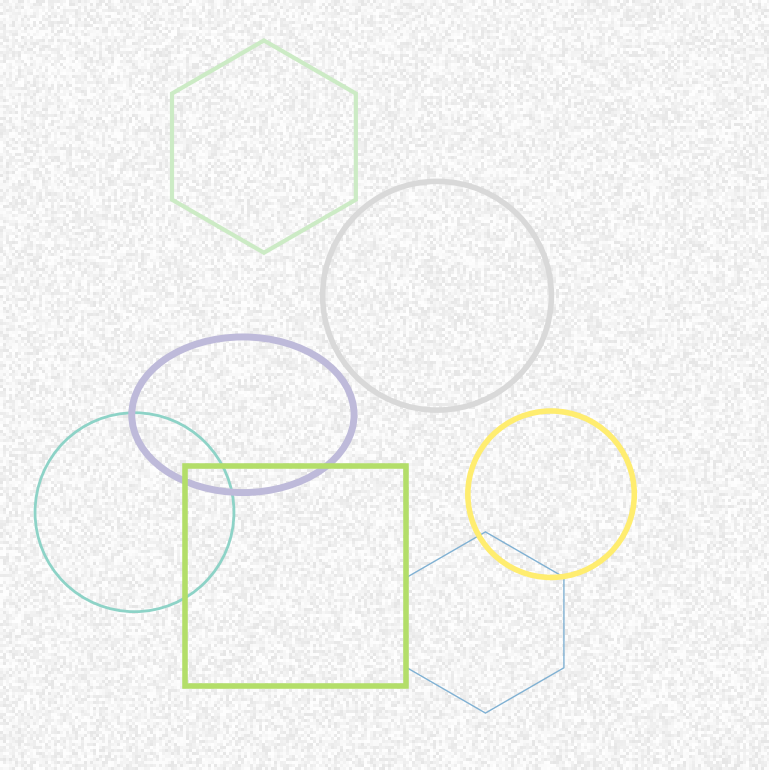[{"shape": "circle", "thickness": 1, "radius": 0.65, "center": [0.175, 0.335]}, {"shape": "oval", "thickness": 2.5, "radius": 0.72, "center": [0.315, 0.461]}, {"shape": "hexagon", "thickness": 0.5, "radius": 0.59, "center": [0.63, 0.192]}, {"shape": "square", "thickness": 2, "radius": 0.72, "center": [0.383, 0.252]}, {"shape": "circle", "thickness": 2, "radius": 0.74, "center": [0.568, 0.616]}, {"shape": "hexagon", "thickness": 1.5, "radius": 0.69, "center": [0.343, 0.81]}, {"shape": "circle", "thickness": 2, "radius": 0.54, "center": [0.716, 0.358]}]